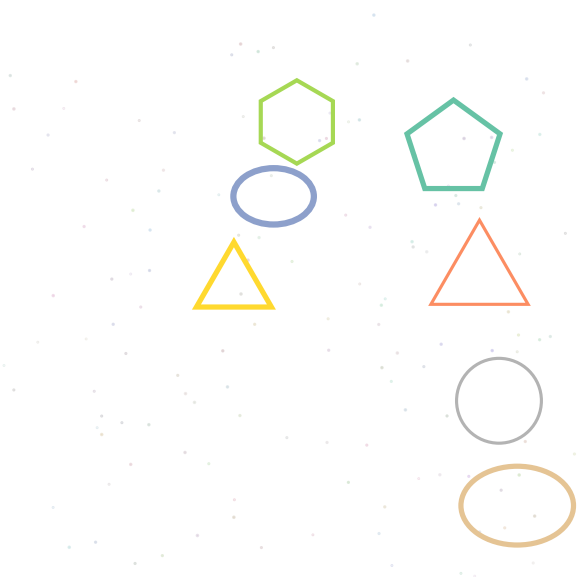[{"shape": "pentagon", "thickness": 2.5, "radius": 0.42, "center": [0.785, 0.741]}, {"shape": "triangle", "thickness": 1.5, "radius": 0.49, "center": [0.83, 0.521]}, {"shape": "oval", "thickness": 3, "radius": 0.35, "center": [0.474, 0.659]}, {"shape": "hexagon", "thickness": 2, "radius": 0.36, "center": [0.514, 0.788]}, {"shape": "triangle", "thickness": 2.5, "radius": 0.37, "center": [0.405, 0.505]}, {"shape": "oval", "thickness": 2.5, "radius": 0.49, "center": [0.896, 0.124]}, {"shape": "circle", "thickness": 1.5, "radius": 0.37, "center": [0.864, 0.305]}]